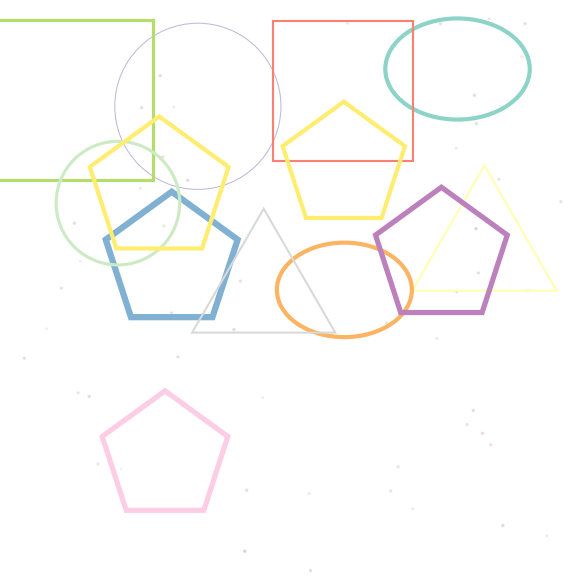[{"shape": "oval", "thickness": 2, "radius": 0.63, "center": [0.792, 0.88]}, {"shape": "triangle", "thickness": 1, "radius": 0.72, "center": [0.839, 0.568]}, {"shape": "circle", "thickness": 0.5, "radius": 0.72, "center": [0.343, 0.815]}, {"shape": "square", "thickness": 1, "radius": 0.6, "center": [0.594, 0.841]}, {"shape": "pentagon", "thickness": 3, "radius": 0.6, "center": [0.297, 0.547]}, {"shape": "oval", "thickness": 2, "radius": 0.58, "center": [0.596, 0.497]}, {"shape": "square", "thickness": 1.5, "radius": 0.69, "center": [0.127, 0.826]}, {"shape": "pentagon", "thickness": 2.5, "radius": 0.57, "center": [0.286, 0.208]}, {"shape": "triangle", "thickness": 1, "radius": 0.72, "center": [0.457, 0.495]}, {"shape": "pentagon", "thickness": 2.5, "radius": 0.6, "center": [0.764, 0.555]}, {"shape": "circle", "thickness": 1.5, "radius": 0.54, "center": [0.204, 0.647]}, {"shape": "pentagon", "thickness": 2, "radius": 0.56, "center": [0.595, 0.712]}, {"shape": "pentagon", "thickness": 2, "radius": 0.63, "center": [0.276, 0.671]}]